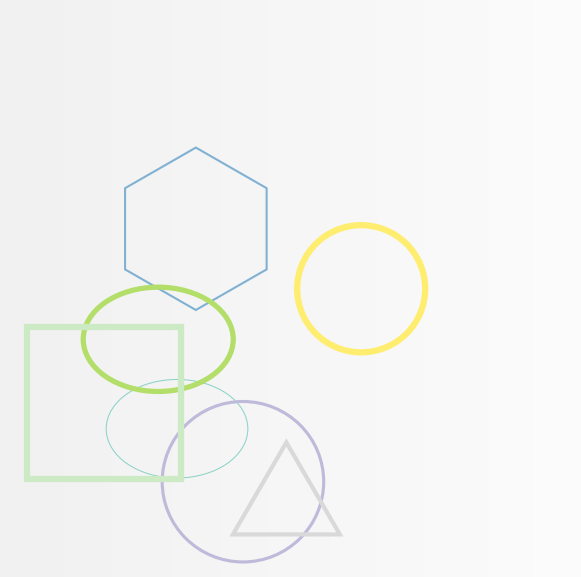[{"shape": "oval", "thickness": 0.5, "radius": 0.61, "center": [0.305, 0.257]}, {"shape": "circle", "thickness": 1.5, "radius": 0.69, "center": [0.418, 0.165]}, {"shape": "hexagon", "thickness": 1, "radius": 0.7, "center": [0.337, 0.603]}, {"shape": "oval", "thickness": 2.5, "radius": 0.65, "center": [0.272, 0.412]}, {"shape": "triangle", "thickness": 2, "radius": 0.53, "center": [0.493, 0.127]}, {"shape": "square", "thickness": 3, "radius": 0.66, "center": [0.179, 0.301]}, {"shape": "circle", "thickness": 3, "radius": 0.55, "center": [0.621, 0.499]}]